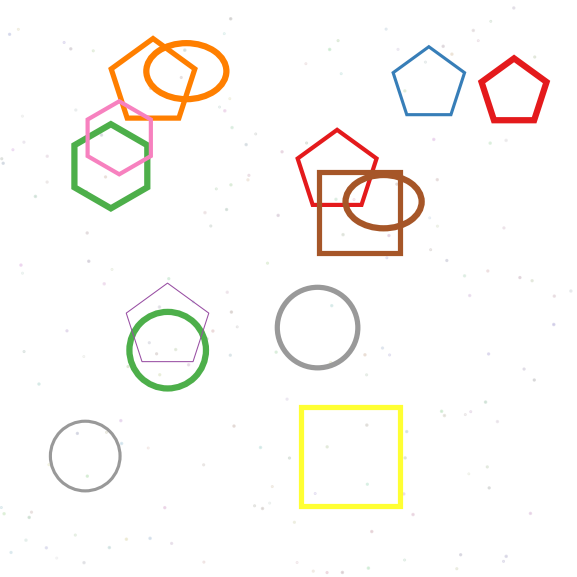[{"shape": "pentagon", "thickness": 2, "radius": 0.36, "center": [0.584, 0.702]}, {"shape": "pentagon", "thickness": 3, "radius": 0.3, "center": [0.89, 0.839]}, {"shape": "pentagon", "thickness": 1.5, "radius": 0.33, "center": [0.743, 0.853]}, {"shape": "circle", "thickness": 3, "radius": 0.33, "center": [0.29, 0.393]}, {"shape": "hexagon", "thickness": 3, "radius": 0.36, "center": [0.192, 0.711]}, {"shape": "pentagon", "thickness": 0.5, "radius": 0.38, "center": [0.29, 0.434]}, {"shape": "oval", "thickness": 3, "radius": 0.35, "center": [0.323, 0.876]}, {"shape": "pentagon", "thickness": 2.5, "radius": 0.38, "center": [0.265, 0.856]}, {"shape": "square", "thickness": 2.5, "radius": 0.43, "center": [0.607, 0.209]}, {"shape": "square", "thickness": 2.5, "radius": 0.35, "center": [0.622, 0.631]}, {"shape": "oval", "thickness": 3, "radius": 0.33, "center": [0.664, 0.65]}, {"shape": "hexagon", "thickness": 2, "radius": 0.32, "center": [0.206, 0.761]}, {"shape": "circle", "thickness": 2.5, "radius": 0.35, "center": [0.55, 0.432]}, {"shape": "circle", "thickness": 1.5, "radius": 0.3, "center": [0.148, 0.209]}]